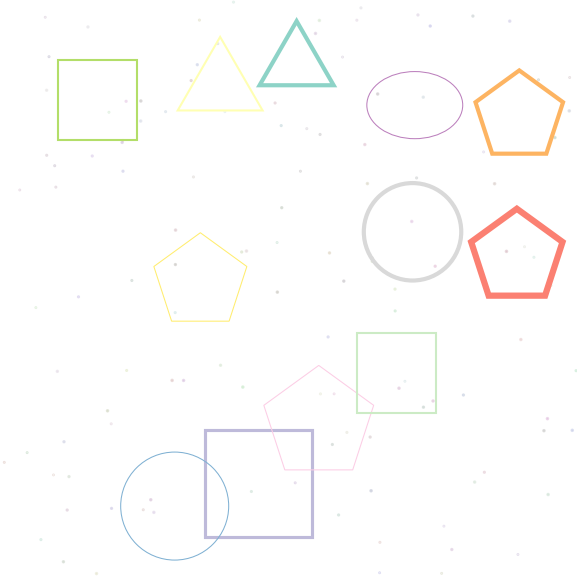[{"shape": "triangle", "thickness": 2, "radius": 0.37, "center": [0.514, 0.889]}, {"shape": "triangle", "thickness": 1, "radius": 0.42, "center": [0.381, 0.85]}, {"shape": "square", "thickness": 1.5, "radius": 0.46, "center": [0.448, 0.162]}, {"shape": "pentagon", "thickness": 3, "radius": 0.42, "center": [0.895, 0.554]}, {"shape": "circle", "thickness": 0.5, "radius": 0.47, "center": [0.302, 0.123]}, {"shape": "pentagon", "thickness": 2, "radius": 0.4, "center": [0.899, 0.797]}, {"shape": "square", "thickness": 1, "radius": 0.35, "center": [0.169, 0.826]}, {"shape": "pentagon", "thickness": 0.5, "radius": 0.5, "center": [0.552, 0.266]}, {"shape": "circle", "thickness": 2, "radius": 0.42, "center": [0.714, 0.598]}, {"shape": "oval", "thickness": 0.5, "radius": 0.42, "center": [0.718, 0.817]}, {"shape": "square", "thickness": 1, "radius": 0.34, "center": [0.687, 0.353]}, {"shape": "pentagon", "thickness": 0.5, "radius": 0.42, "center": [0.347, 0.511]}]